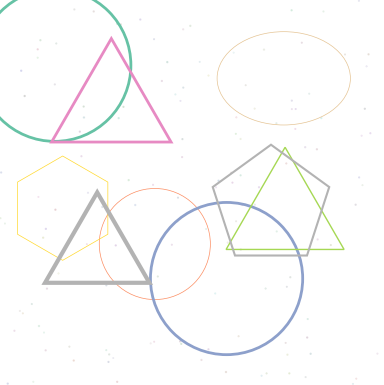[{"shape": "circle", "thickness": 2, "radius": 0.99, "center": [0.142, 0.831]}, {"shape": "circle", "thickness": 0.5, "radius": 0.72, "center": [0.402, 0.366]}, {"shape": "circle", "thickness": 2, "radius": 0.99, "center": [0.589, 0.276]}, {"shape": "triangle", "thickness": 2, "radius": 0.9, "center": [0.289, 0.721]}, {"shape": "triangle", "thickness": 1, "radius": 0.88, "center": [0.74, 0.441]}, {"shape": "hexagon", "thickness": 0.5, "radius": 0.68, "center": [0.163, 0.459]}, {"shape": "oval", "thickness": 0.5, "radius": 0.87, "center": [0.737, 0.797]}, {"shape": "triangle", "thickness": 3, "radius": 0.78, "center": [0.253, 0.344]}, {"shape": "pentagon", "thickness": 1.5, "radius": 0.8, "center": [0.704, 0.465]}]